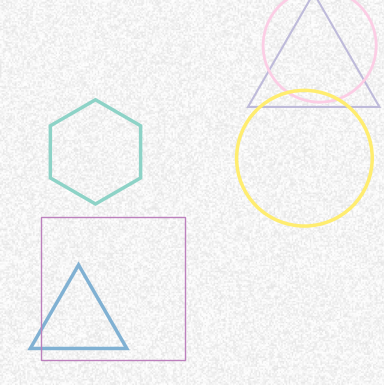[{"shape": "hexagon", "thickness": 2.5, "radius": 0.68, "center": [0.248, 0.606]}, {"shape": "triangle", "thickness": 1.5, "radius": 0.99, "center": [0.815, 0.821]}, {"shape": "triangle", "thickness": 2.5, "radius": 0.72, "center": [0.204, 0.167]}, {"shape": "circle", "thickness": 2, "radius": 0.73, "center": [0.83, 0.882]}, {"shape": "square", "thickness": 1, "radius": 0.93, "center": [0.293, 0.251]}, {"shape": "circle", "thickness": 2.5, "radius": 0.88, "center": [0.791, 0.589]}]